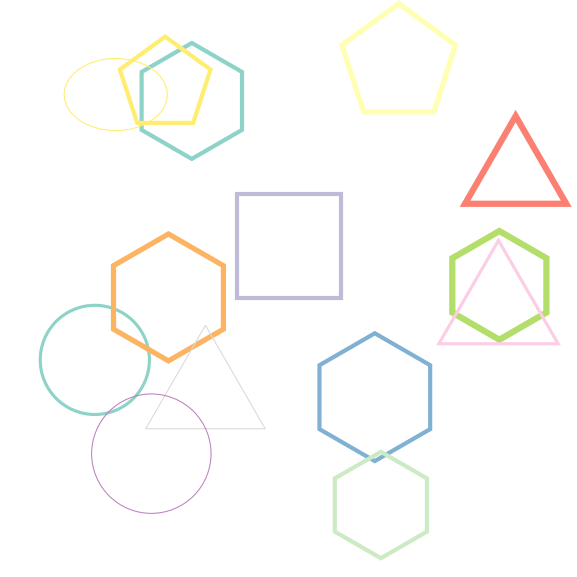[{"shape": "hexagon", "thickness": 2, "radius": 0.5, "center": [0.332, 0.824]}, {"shape": "circle", "thickness": 1.5, "radius": 0.47, "center": [0.164, 0.376]}, {"shape": "pentagon", "thickness": 2.5, "radius": 0.52, "center": [0.69, 0.889]}, {"shape": "square", "thickness": 2, "radius": 0.45, "center": [0.501, 0.573]}, {"shape": "triangle", "thickness": 3, "radius": 0.51, "center": [0.893, 0.697]}, {"shape": "hexagon", "thickness": 2, "radius": 0.55, "center": [0.649, 0.311]}, {"shape": "hexagon", "thickness": 2.5, "radius": 0.55, "center": [0.292, 0.484]}, {"shape": "hexagon", "thickness": 3, "radius": 0.47, "center": [0.865, 0.505]}, {"shape": "triangle", "thickness": 1.5, "radius": 0.6, "center": [0.863, 0.464]}, {"shape": "triangle", "thickness": 0.5, "radius": 0.6, "center": [0.356, 0.316]}, {"shape": "circle", "thickness": 0.5, "radius": 0.52, "center": [0.262, 0.214]}, {"shape": "hexagon", "thickness": 2, "radius": 0.46, "center": [0.659, 0.125]}, {"shape": "oval", "thickness": 0.5, "radius": 0.45, "center": [0.2, 0.835]}, {"shape": "pentagon", "thickness": 2, "radius": 0.41, "center": [0.286, 0.853]}]